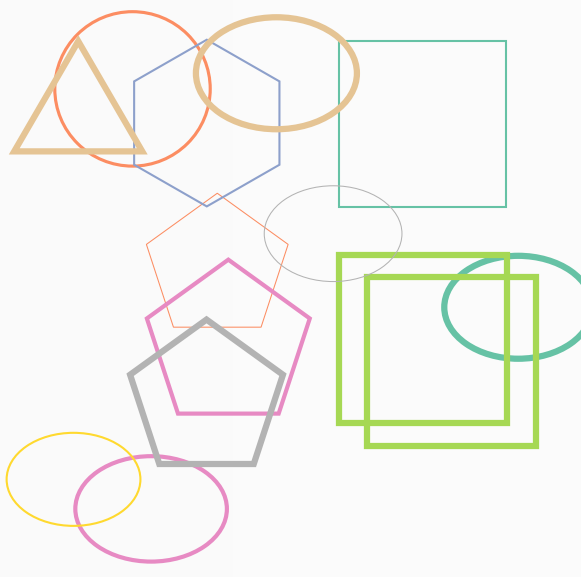[{"shape": "oval", "thickness": 3, "radius": 0.64, "center": [0.892, 0.467]}, {"shape": "square", "thickness": 1, "radius": 0.72, "center": [0.726, 0.784]}, {"shape": "pentagon", "thickness": 0.5, "radius": 0.64, "center": [0.374, 0.536]}, {"shape": "circle", "thickness": 1.5, "radius": 0.67, "center": [0.228, 0.845]}, {"shape": "hexagon", "thickness": 1, "radius": 0.72, "center": [0.356, 0.786]}, {"shape": "oval", "thickness": 2, "radius": 0.65, "center": [0.26, 0.118]}, {"shape": "pentagon", "thickness": 2, "radius": 0.74, "center": [0.393, 0.402]}, {"shape": "square", "thickness": 3, "radius": 0.73, "center": [0.776, 0.373]}, {"shape": "square", "thickness": 3, "radius": 0.72, "center": [0.728, 0.412]}, {"shape": "oval", "thickness": 1, "radius": 0.58, "center": [0.126, 0.169]}, {"shape": "oval", "thickness": 3, "radius": 0.69, "center": [0.476, 0.872]}, {"shape": "triangle", "thickness": 3, "radius": 0.64, "center": [0.135, 0.801]}, {"shape": "pentagon", "thickness": 3, "radius": 0.69, "center": [0.355, 0.308]}, {"shape": "oval", "thickness": 0.5, "radius": 0.59, "center": [0.573, 0.595]}]